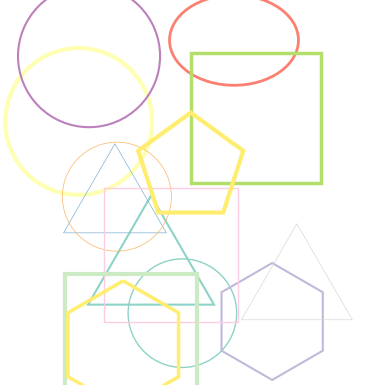[{"shape": "circle", "thickness": 1, "radius": 0.71, "center": [0.474, 0.187]}, {"shape": "triangle", "thickness": 1.5, "radius": 0.94, "center": [0.392, 0.303]}, {"shape": "circle", "thickness": 3, "radius": 0.95, "center": [0.204, 0.684]}, {"shape": "hexagon", "thickness": 1.5, "radius": 0.76, "center": [0.707, 0.165]}, {"shape": "oval", "thickness": 2, "radius": 0.84, "center": [0.608, 0.896]}, {"shape": "triangle", "thickness": 0.5, "radius": 0.77, "center": [0.299, 0.472]}, {"shape": "circle", "thickness": 0.5, "radius": 0.71, "center": [0.304, 0.489]}, {"shape": "square", "thickness": 2.5, "radius": 0.84, "center": [0.666, 0.694]}, {"shape": "square", "thickness": 1, "radius": 0.87, "center": [0.444, 0.338]}, {"shape": "triangle", "thickness": 0.5, "radius": 0.83, "center": [0.771, 0.253]}, {"shape": "circle", "thickness": 1.5, "radius": 0.92, "center": [0.231, 0.854]}, {"shape": "square", "thickness": 3, "radius": 0.86, "center": [0.341, 0.115]}, {"shape": "hexagon", "thickness": 2.5, "radius": 0.83, "center": [0.32, 0.104]}, {"shape": "pentagon", "thickness": 3, "radius": 0.72, "center": [0.495, 0.564]}]